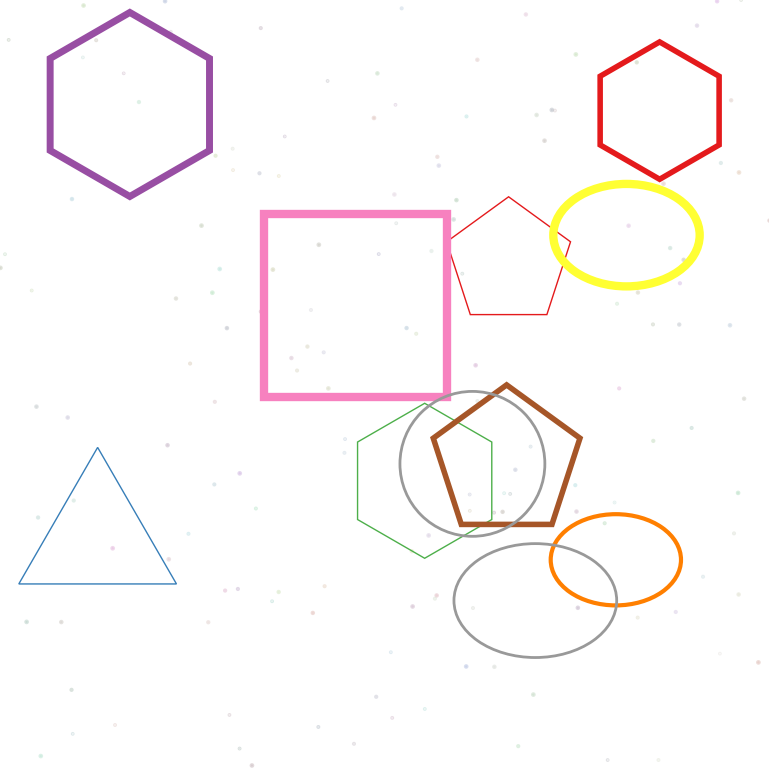[{"shape": "hexagon", "thickness": 2, "radius": 0.45, "center": [0.857, 0.856]}, {"shape": "pentagon", "thickness": 0.5, "radius": 0.42, "center": [0.661, 0.66]}, {"shape": "triangle", "thickness": 0.5, "radius": 0.59, "center": [0.127, 0.301]}, {"shape": "hexagon", "thickness": 0.5, "radius": 0.5, "center": [0.552, 0.376]}, {"shape": "hexagon", "thickness": 2.5, "radius": 0.6, "center": [0.169, 0.864]}, {"shape": "oval", "thickness": 1.5, "radius": 0.42, "center": [0.8, 0.273]}, {"shape": "oval", "thickness": 3, "radius": 0.48, "center": [0.814, 0.695]}, {"shape": "pentagon", "thickness": 2, "radius": 0.5, "center": [0.658, 0.4]}, {"shape": "square", "thickness": 3, "radius": 0.6, "center": [0.462, 0.603]}, {"shape": "oval", "thickness": 1, "radius": 0.53, "center": [0.695, 0.22]}, {"shape": "circle", "thickness": 1, "radius": 0.47, "center": [0.614, 0.398]}]